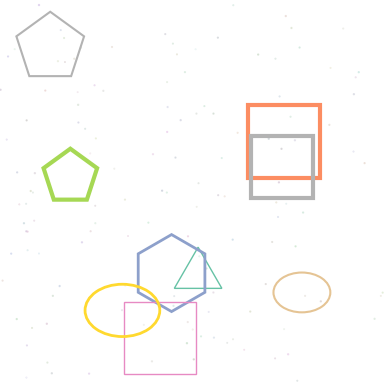[{"shape": "triangle", "thickness": 1, "radius": 0.36, "center": [0.515, 0.287]}, {"shape": "square", "thickness": 3, "radius": 0.47, "center": [0.738, 0.632]}, {"shape": "hexagon", "thickness": 2, "radius": 0.5, "center": [0.446, 0.291]}, {"shape": "square", "thickness": 1, "radius": 0.47, "center": [0.415, 0.122]}, {"shape": "pentagon", "thickness": 3, "radius": 0.37, "center": [0.183, 0.541]}, {"shape": "oval", "thickness": 2, "radius": 0.49, "center": [0.318, 0.194]}, {"shape": "oval", "thickness": 1.5, "radius": 0.37, "center": [0.784, 0.24]}, {"shape": "pentagon", "thickness": 1.5, "radius": 0.46, "center": [0.13, 0.877]}, {"shape": "square", "thickness": 3, "radius": 0.4, "center": [0.733, 0.565]}]